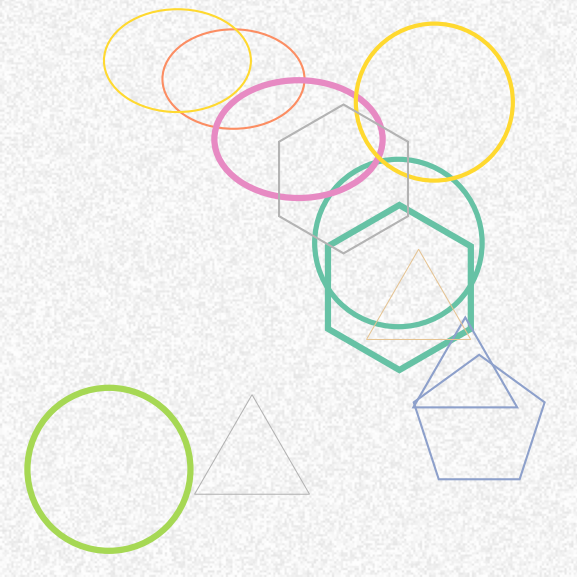[{"shape": "circle", "thickness": 2.5, "radius": 0.72, "center": [0.69, 0.578]}, {"shape": "hexagon", "thickness": 3, "radius": 0.71, "center": [0.692, 0.501]}, {"shape": "oval", "thickness": 1, "radius": 0.61, "center": [0.404, 0.862]}, {"shape": "triangle", "thickness": 1, "radius": 0.52, "center": [0.806, 0.346]}, {"shape": "pentagon", "thickness": 1, "radius": 0.6, "center": [0.83, 0.266]}, {"shape": "oval", "thickness": 3, "radius": 0.73, "center": [0.517, 0.758]}, {"shape": "circle", "thickness": 3, "radius": 0.71, "center": [0.189, 0.186]}, {"shape": "oval", "thickness": 1, "radius": 0.64, "center": [0.307, 0.894]}, {"shape": "circle", "thickness": 2, "radius": 0.68, "center": [0.752, 0.822]}, {"shape": "triangle", "thickness": 0.5, "radius": 0.52, "center": [0.725, 0.463]}, {"shape": "hexagon", "thickness": 1, "radius": 0.64, "center": [0.595, 0.689]}, {"shape": "triangle", "thickness": 0.5, "radius": 0.57, "center": [0.436, 0.201]}]